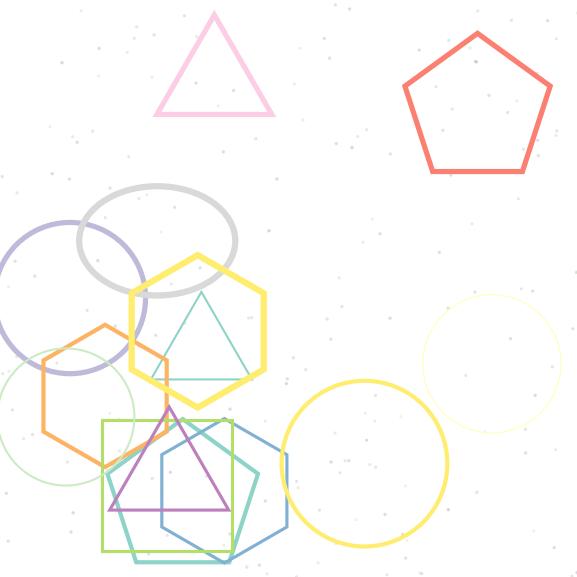[{"shape": "triangle", "thickness": 1, "radius": 0.51, "center": [0.349, 0.393]}, {"shape": "pentagon", "thickness": 2, "radius": 0.69, "center": [0.316, 0.136]}, {"shape": "circle", "thickness": 0.5, "radius": 0.6, "center": [0.852, 0.369]}, {"shape": "circle", "thickness": 2.5, "radius": 0.65, "center": [0.121, 0.483]}, {"shape": "pentagon", "thickness": 2.5, "radius": 0.66, "center": [0.827, 0.809]}, {"shape": "hexagon", "thickness": 1.5, "radius": 0.63, "center": [0.389, 0.149]}, {"shape": "hexagon", "thickness": 2, "radius": 0.62, "center": [0.182, 0.313]}, {"shape": "square", "thickness": 1.5, "radius": 0.56, "center": [0.289, 0.158]}, {"shape": "triangle", "thickness": 2.5, "radius": 0.57, "center": [0.371, 0.858]}, {"shape": "oval", "thickness": 3, "radius": 0.68, "center": [0.272, 0.582]}, {"shape": "triangle", "thickness": 1.5, "radius": 0.59, "center": [0.293, 0.175]}, {"shape": "circle", "thickness": 1, "radius": 0.59, "center": [0.114, 0.277]}, {"shape": "hexagon", "thickness": 3, "radius": 0.66, "center": [0.342, 0.425]}, {"shape": "circle", "thickness": 2, "radius": 0.72, "center": [0.631, 0.196]}]